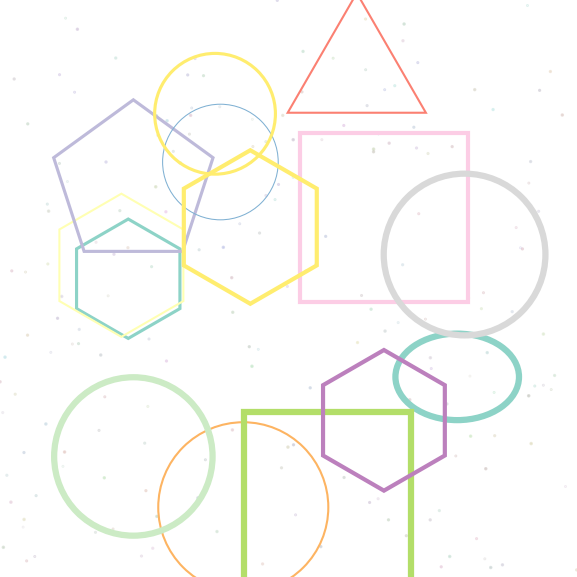[{"shape": "hexagon", "thickness": 1.5, "radius": 0.52, "center": [0.222, 0.516]}, {"shape": "oval", "thickness": 3, "radius": 0.53, "center": [0.792, 0.347]}, {"shape": "hexagon", "thickness": 1, "radius": 0.62, "center": [0.21, 0.54]}, {"shape": "pentagon", "thickness": 1.5, "radius": 0.73, "center": [0.231, 0.681]}, {"shape": "triangle", "thickness": 1, "radius": 0.69, "center": [0.618, 0.873]}, {"shape": "circle", "thickness": 0.5, "radius": 0.5, "center": [0.382, 0.719]}, {"shape": "circle", "thickness": 1, "radius": 0.74, "center": [0.421, 0.121]}, {"shape": "square", "thickness": 3, "radius": 0.72, "center": [0.568, 0.141]}, {"shape": "square", "thickness": 2, "radius": 0.73, "center": [0.665, 0.622]}, {"shape": "circle", "thickness": 3, "radius": 0.7, "center": [0.804, 0.558]}, {"shape": "hexagon", "thickness": 2, "radius": 0.61, "center": [0.665, 0.271]}, {"shape": "circle", "thickness": 3, "radius": 0.69, "center": [0.231, 0.209]}, {"shape": "hexagon", "thickness": 2, "radius": 0.66, "center": [0.433, 0.606]}, {"shape": "circle", "thickness": 1.5, "radius": 0.52, "center": [0.372, 0.802]}]